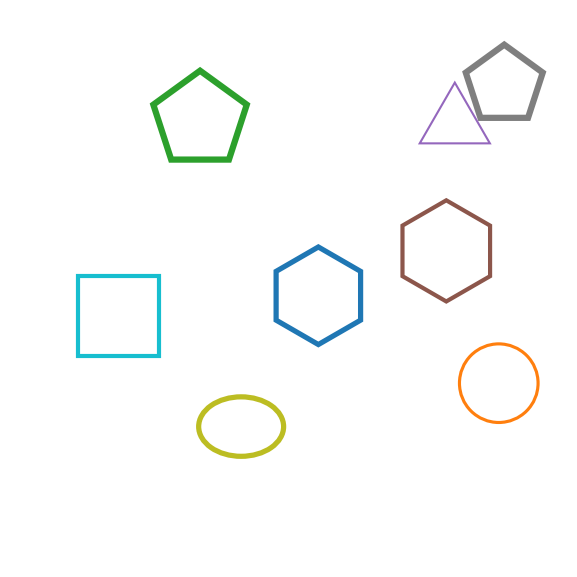[{"shape": "hexagon", "thickness": 2.5, "radius": 0.42, "center": [0.551, 0.487]}, {"shape": "circle", "thickness": 1.5, "radius": 0.34, "center": [0.864, 0.336]}, {"shape": "pentagon", "thickness": 3, "radius": 0.43, "center": [0.346, 0.792]}, {"shape": "triangle", "thickness": 1, "radius": 0.35, "center": [0.788, 0.786]}, {"shape": "hexagon", "thickness": 2, "radius": 0.44, "center": [0.773, 0.565]}, {"shape": "pentagon", "thickness": 3, "radius": 0.35, "center": [0.873, 0.852]}, {"shape": "oval", "thickness": 2.5, "radius": 0.37, "center": [0.418, 0.26]}, {"shape": "square", "thickness": 2, "radius": 0.35, "center": [0.205, 0.452]}]